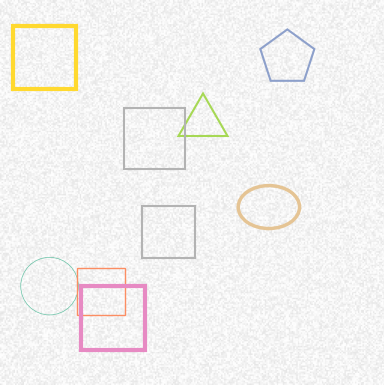[{"shape": "circle", "thickness": 0.5, "radius": 0.37, "center": [0.129, 0.257]}, {"shape": "square", "thickness": 1, "radius": 0.31, "center": [0.263, 0.243]}, {"shape": "pentagon", "thickness": 1.5, "radius": 0.37, "center": [0.746, 0.85]}, {"shape": "square", "thickness": 3, "radius": 0.41, "center": [0.293, 0.174]}, {"shape": "triangle", "thickness": 1.5, "radius": 0.37, "center": [0.527, 0.684]}, {"shape": "square", "thickness": 3, "radius": 0.41, "center": [0.116, 0.85]}, {"shape": "oval", "thickness": 2.5, "radius": 0.4, "center": [0.698, 0.462]}, {"shape": "square", "thickness": 1.5, "radius": 0.39, "center": [0.402, 0.641]}, {"shape": "square", "thickness": 1.5, "radius": 0.34, "center": [0.438, 0.397]}]